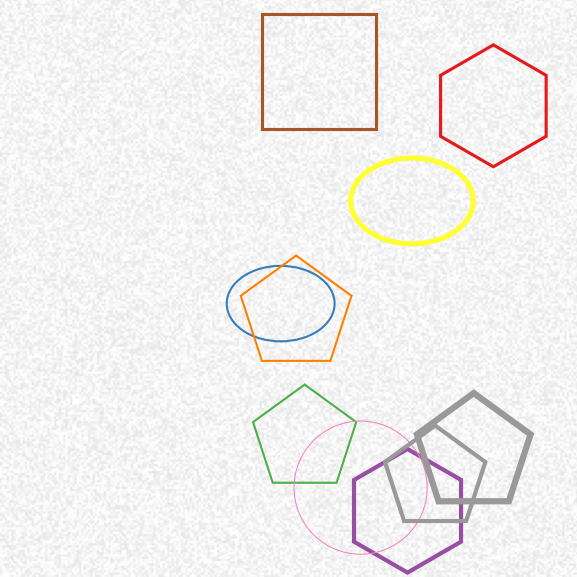[{"shape": "hexagon", "thickness": 1.5, "radius": 0.53, "center": [0.854, 0.816]}, {"shape": "oval", "thickness": 1, "radius": 0.47, "center": [0.486, 0.473]}, {"shape": "pentagon", "thickness": 1, "radius": 0.47, "center": [0.528, 0.239]}, {"shape": "hexagon", "thickness": 2, "radius": 0.53, "center": [0.706, 0.115]}, {"shape": "pentagon", "thickness": 1, "radius": 0.5, "center": [0.513, 0.456]}, {"shape": "oval", "thickness": 2.5, "radius": 0.53, "center": [0.713, 0.651]}, {"shape": "square", "thickness": 1.5, "radius": 0.5, "center": [0.553, 0.875]}, {"shape": "circle", "thickness": 0.5, "radius": 0.58, "center": [0.624, 0.155]}, {"shape": "pentagon", "thickness": 2, "radius": 0.46, "center": [0.754, 0.171]}, {"shape": "pentagon", "thickness": 3, "radius": 0.52, "center": [0.82, 0.215]}]